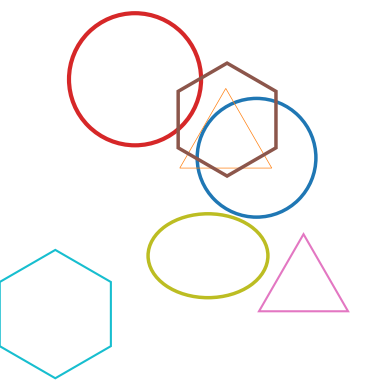[{"shape": "circle", "thickness": 2.5, "radius": 0.77, "center": [0.666, 0.59]}, {"shape": "triangle", "thickness": 0.5, "radius": 0.69, "center": [0.586, 0.632]}, {"shape": "circle", "thickness": 3, "radius": 0.86, "center": [0.351, 0.794]}, {"shape": "hexagon", "thickness": 2.5, "radius": 0.73, "center": [0.59, 0.689]}, {"shape": "triangle", "thickness": 1.5, "radius": 0.67, "center": [0.788, 0.258]}, {"shape": "oval", "thickness": 2.5, "radius": 0.78, "center": [0.54, 0.336]}, {"shape": "hexagon", "thickness": 1.5, "radius": 0.83, "center": [0.144, 0.184]}]